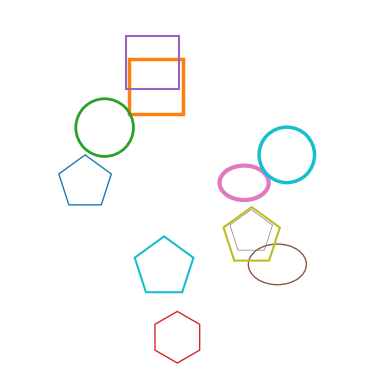[{"shape": "pentagon", "thickness": 1, "radius": 0.36, "center": [0.221, 0.526]}, {"shape": "square", "thickness": 2.5, "radius": 0.35, "center": [0.406, 0.776]}, {"shape": "circle", "thickness": 2, "radius": 0.37, "center": [0.272, 0.669]}, {"shape": "hexagon", "thickness": 1, "radius": 0.34, "center": [0.461, 0.124]}, {"shape": "square", "thickness": 1.5, "radius": 0.34, "center": [0.395, 0.838]}, {"shape": "oval", "thickness": 1, "radius": 0.38, "center": [0.72, 0.313]}, {"shape": "oval", "thickness": 3, "radius": 0.32, "center": [0.634, 0.525]}, {"shape": "pentagon", "thickness": 0.5, "radius": 0.29, "center": [0.653, 0.397]}, {"shape": "pentagon", "thickness": 1.5, "radius": 0.38, "center": [0.654, 0.385]}, {"shape": "pentagon", "thickness": 1.5, "radius": 0.4, "center": [0.426, 0.306]}, {"shape": "circle", "thickness": 2.5, "radius": 0.36, "center": [0.745, 0.598]}]